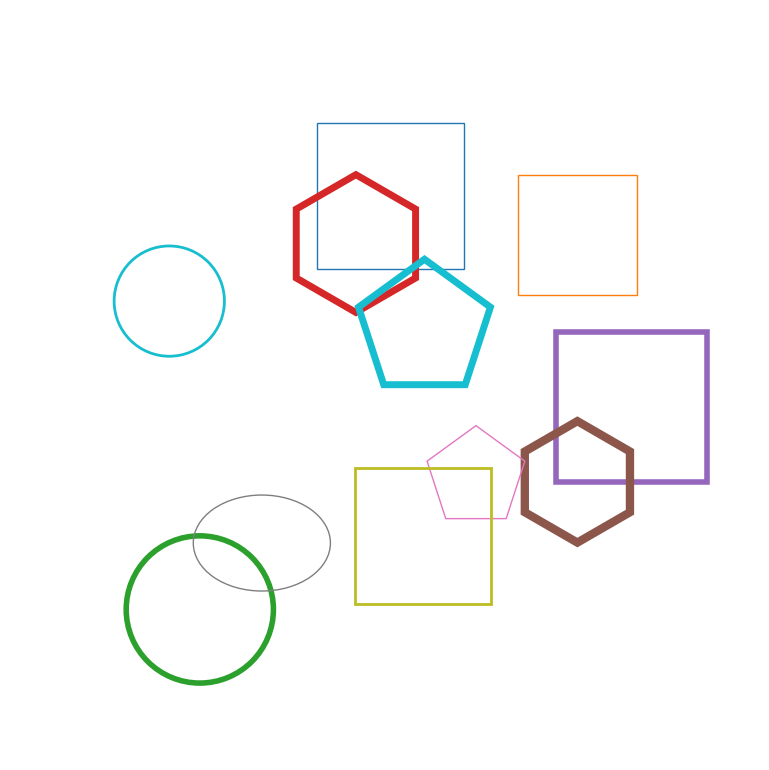[{"shape": "square", "thickness": 0.5, "radius": 0.48, "center": [0.507, 0.745]}, {"shape": "square", "thickness": 0.5, "radius": 0.39, "center": [0.75, 0.694]}, {"shape": "circle", "thickness": 2, "radius": 0.48, "center": [0.259, 0.208]}, {"shape": "hexagon", "thickness": 2.5, "radius": 0.45, "center": [0.462, 0.684]}, {"shape": "square", "thickness": 2, "radius": 0.49, "center": [0.82, 0.471]}, {"shape": "hexagon", "thickness": 3, "radius": 0.39, "center": [0.75, 0.374]}, {"shape": "pentagon", "thickness": 0.5, "radius": 0.33, "center": [0.618, 0.38]}, {"shape": "oval", "thickness": 0.5, "radius": 0.45, "center": [0.34, 0.295]}, {"shape": "square", "thickness": 1, "radius": 0.44, "center": [0.55, 0.304]}, {"shape": "circle", "thickness": 1, "radius": 0.36, "center": [0.22, 0.609]}, {"shape": "pentagon", "thickness": 2.5, "radius": 0.45, "center": [0.551, 0.573]}]